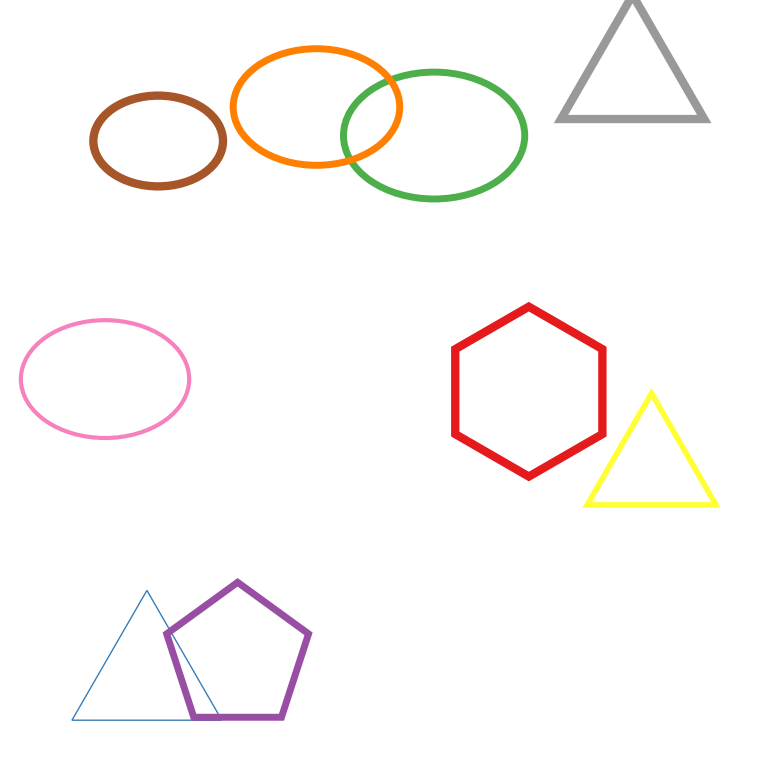[{"shape": "hexagon", "thickness": 3, "radius": 0.55, "center": [0.687, 0.491]}, {"shape": "triangle", "thickness": 0.5, "radius": 0.56, "center": [0.191, 0.121]}, {"shape": "oval", "thickness": 2.5, "radius": 0.59, "center": [0.564, 0.824]}, {"shape": "pentagon", "thickness": 2.5, "radius": 0.48, "center": [0.309, 0.147]}, {"shape": "oval", "thickness": 2.5, "radius": 0.54, "center": [0.411, 0.861]}, {"shape": "triangle", "thickness": 2, "radius": 0.48, "center": [0.846, 0.393]}, {"shape": "oval", "thickness": 3, "radius": 0.42, "center": [0.205, 0.817]}, {"shape": "oval", "thickness": 1.5, "radius": 0.55, "center": [0.136, 0.508]}, {"shape": "triangle", "thickness": 3, "radius": 0.54, "center": [0.822, 0.899]}]